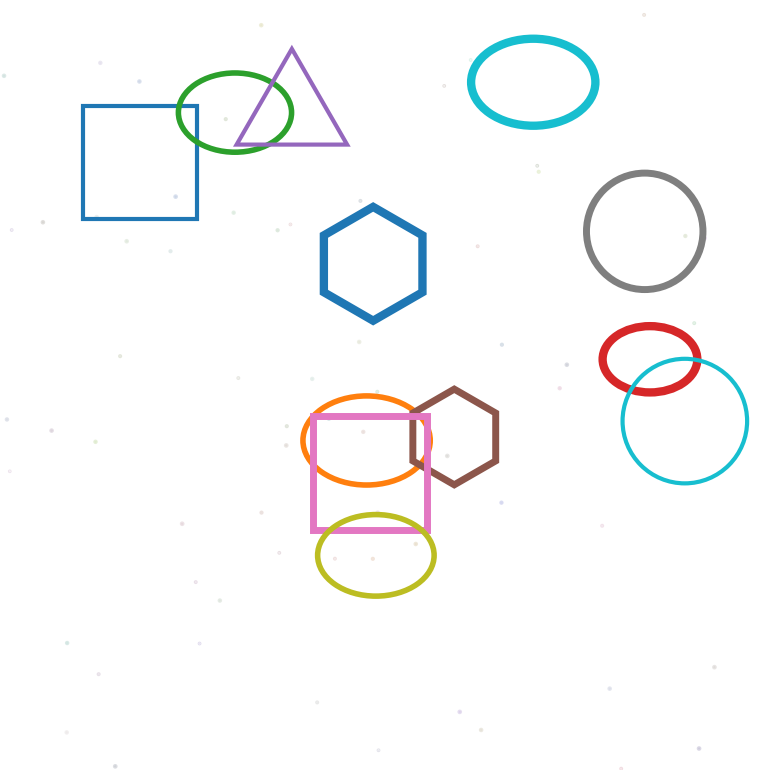[{"shape": "hexagon", "thickness": 3, "radius": 0.37, "center": [0.485, 0.657]}, {"shape": "square", "thickness": 1.5, "radius": 0.37, "center": [0.182, 0.789]}, {"shape": "oval", "thickness": 2, "radius": 0.41, "center": [0.476, 0.428]}, {"shape": "oval", "thickness": 2, "radius": 0.37, "center": [0.305, 0.854]}, {"shape": "oval", "thickness": 3, "radius": 0.31, "center": [0.844, 0.533]}, {"shape": "triangle", "thickness": 1.5, "radius": 0.41, "center": [0.379, 0.854]}, {"shape": "hexagon", "thickness": 2.5, "radius": 0.31, "center": [0.59, 0.433]}, {"shape": "square", "thickness": 2.5, "radius": 0.37, "center": [0.48, 0.386]}, {"shape": "circle", "thickness": 2.5, "radius": 0.38, "center": [0.837, 0.7]}, {"shape": "oval", "thickness": 2, "radius": 0.38, "center": [0.488, 0.279]}, {"shape": "oval", "thickness": 3, "radius": 0.4, "center": [0.693, 0.893]}, {"shape": "circle", "thickness": 1.5, "radius": 0.4, "center": [0.889, 0.453]}]